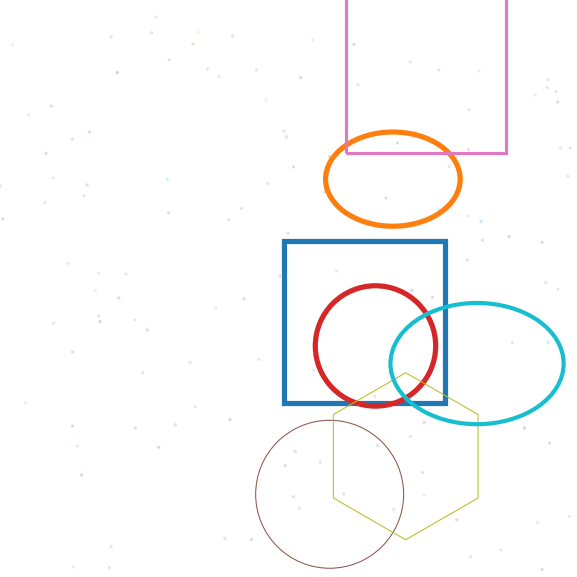[{"shape": "square", "thickness": 2.5, "radius": 0.7, "center": [0.631, 0.442]}, {"shape": "oval", "thickness": 2.5, "radius": 0.58, "center": [0.68, 0.689]}, {"shape": "circle", "thickness": 2.5, "radius": 0.52, "center": [0.65, 0.4]}, {"shape": "circle", "thickness": 0.5, "radius": 0.64, "center": [0.571, 0.143]}, {"shape": "square", "thickness": 1.5, "radius": 0.7, "center": [0.738, 0.873]}, {"shape": "hexagon", "thickness": 0.5, "radius": 0.72, "center": [0.703, 0.209]}, {"shape": "oval", "thickness": 2, "radius": 0.75, "center": [0.826, 0.37]}]